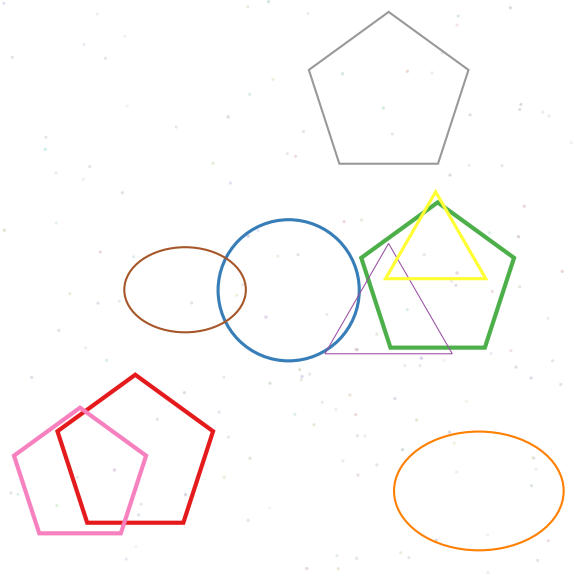[{"shape": "pentagon", "thickness": 2, "radius": 0.71, "center": [0.234, 0.209]}, {"shape": "circle", "thickness": 1.5, "radius": 0.61, "center": [0.5, 0.496]}, {"shape": "pentagon", "thickness": 2, "radius": 0.7, "center": [0.758, 0.51]}, {"shape": "triangle", "thickness": 0.5, "radius": 0.64, "center": [0.673, 0.45]}, {"shape": "oval", "thickness": 1, "radius": 0.73, "center": [0.829, 0.149]}, {"shape": "triangle", "thickness": 1.5, "radius": 0.5, "center": [0.754, 0.567]}, {"shape": "oval", "thickness": 1, "radius": 0.53, "center": [0.32, 0.497]}, {"shape": "pentagon", "thickness": 2, "radius": 0.6, "center": [0.139, 0.173]}, {"shape": "pentagon", "thickness": 1, "radius": 0.73, "center": [0.673, 0.833]}]